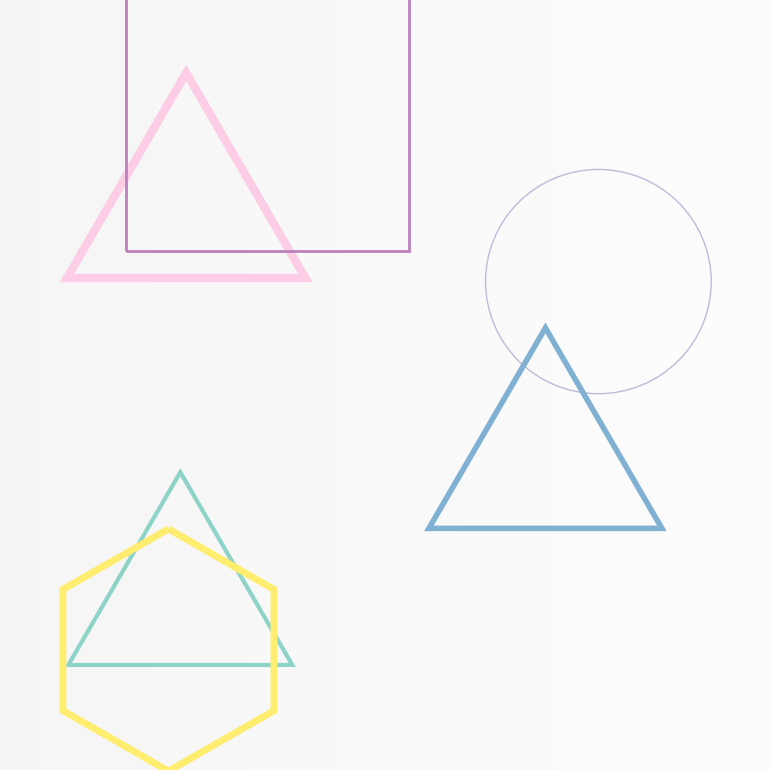[{"shape": "triangle", "thickness": 1.5, "radius": 0.83, "center": [0.233, 0.22]}, {"shape": "circle", "thickness": 0.5, "radius": 0.73, "center": [0.772, 0.634]}, {"shape": "triangle", "thickness": 2, "radius": 0.87, "center": [0.704, 0.401]}, {"shape": "triangle", "thickness": 3, "radius": 0.89, "center": [0.24, 0.728]}, {"shape": "square", "thickness": 1, "radius": 0.91, "center": [0.345, 0.856]}, {"shape": "hexagon", "thickness": 2.5, "radius": 0.79, "center": [0.217, 0.156]}]